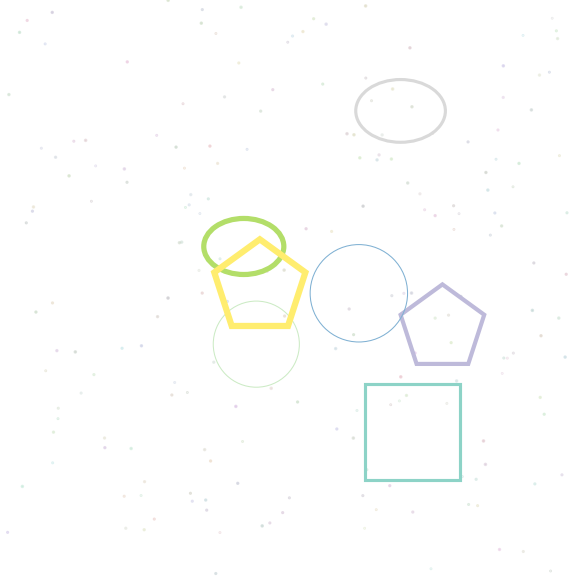[{"shape": "square", "thickness": 1.5, "radius": 0.41, "center": [0.714, 0.251]}, {"shape": "pentagon", "thickness": 2, "radius": 0.38, "center": [0.766, 0.431]}, {"shape": "circle", "thickness": 0.5, "radius": 0.42, "center": [0.621, 0.491]}, {"shape": "oval", "thickness": 2.5, "radius": 0.35, "center": [0.422, 0.572]}, {"shape": "oval", "thickness": 1.5, "radius": 0.39, "center": [0.694, 0.807]}, {"shape": "circle", "thickness": 0.5, "radius": 0.37, "center": [0.444, 0.403]}, {"shape": "pentagon", "thickness": 3, "radius": 0.41, "center": [0.45, 0.502]}]